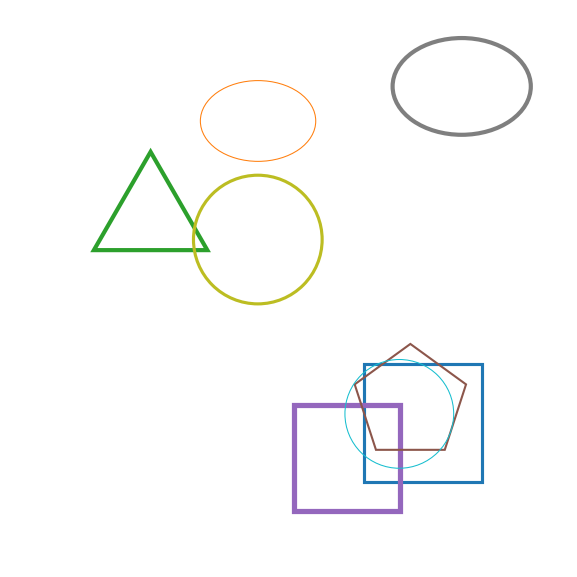[{"shape": "square", "thickness": 1.5, "radius": 0.51, "center": [0.733, 0.267]}, {"shape": "oval", "thickness": 0.5, "radius": 0.5, "center": [0.447, 0.79]}, {"shape": "triangle", "thickness": 2, "radius": 0.57, "center": [0.261, 0.623]}, {"shape": "square", "thickness": 2.5, "radius": 0.46, "center": [0.601, 0.206]}, {"shape": "pentagon", "thickness": 1, "radius": 0.51, "center": [0.711, 0.302]}, {"shape": "oval", "thickness": 2, "radius": 0.6, "center": [0.799, 0.849]}, {"shape": "circle", "thickness": 1.5, "radius": 0.56, "center": [0.446, 0.584]}, {"shape": "circle", "thickness": 0.5, "radius": 0.47, "center": [0.691, 0.282]}]